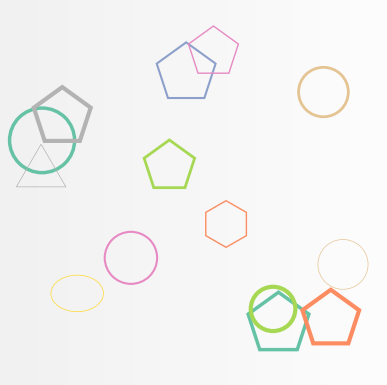[{"shape": "circle", "thickness": 2.5, "radius": 0.42, "center": [0.109, 0.635]}, {"shape": "pentagon", "thickness": 2.5, "radius": 0.41, "center": [0.719, 0.159]}, {"shape": "pentagon", "thickness": 3, "radius": 0.38, "center": [0.854, 0.17]}, {"shape": "hexagon", "thickness": 1, "radius": 0.3, "center": [0.583, 0.418]}, {"shape": "pentagon", "thickness": 1.5, "radius": 0.4, "center": [0.48, 0.81]}, {"shape": "pentagon", "thickness": 1, "radius": 0.34, "center": [0.551, 0.865]}, {"shape": "circle", "thickness": 1.5, "radius": 0.34, "center": [0.338, 0.33]}, {"shape": "circle", "thickness": 3, "radius": 0.29, "center": [0.705, 0.198]}, {"shape": "pentagon", "thickness": 2, "radius": 0.34, "center": [0.437, 0.568]}, {"shape": "oval", "thickness": 0.5, "radius": 0.34, "center": [0.199, 0.238]}, {"shape": "circle", "thickness": 0.5, "radius": 0.32, "center": [0.885, 0.313]}, {"shape": "circle", "thickness": 2, "radius": 0.32, "center": [0.835, 0.761]}, {"shape": "triangle", "thickness": 0.5, "radius": 0.37, "center": [0.106, 0.552]}, {"shape": "pentagon", "thickness": 3, "radius": 0.39, "center": [0.161, 0.696]}]